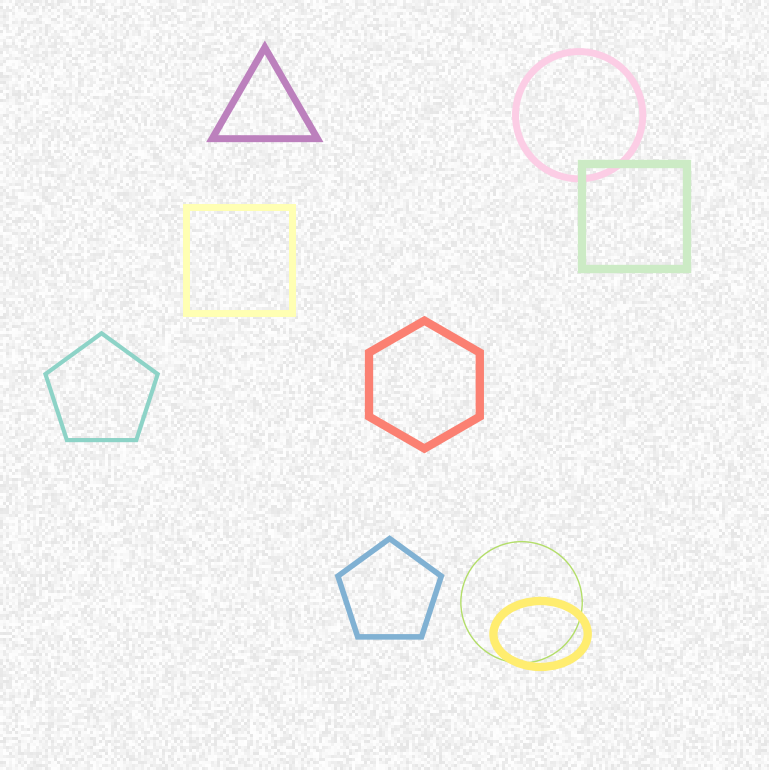[{"shape": "pentagon", "thickness": 1.5, "radius": 0.38, "center": [0.132, 0.49]}, {"shape": "square", "thickness": 2.5, "radius": 0.34, "center": [0.311, 0.663]}, {"shape": "hexagon", "thickness": 3, "radius": 0.42, "center": [0.551, 0.501]}, {"shape": "pentagon", "thickness": 2, "radius": 0.35, "center": [0.506, 0.23]}, {"shape": "circle", "thickness": 0.5, "radius": 0.39, "center": [0.677, 0.218]}, {"shape": "circle", "thickness": 2.5, "radius": 0.41, "center": [0.752, 0.85]}, {"shape": "triangle", "thickness": 2.5, "radius": 0.39, "center": [0.344, 0.859]}, {"shape": "square", "thickness": 3, "radius": 0.34, "center": [0.824, 0.719]}, {"shape": "oval", "thickness": 3, "radius": 0.31, "center": [0.702, 0.177]}]